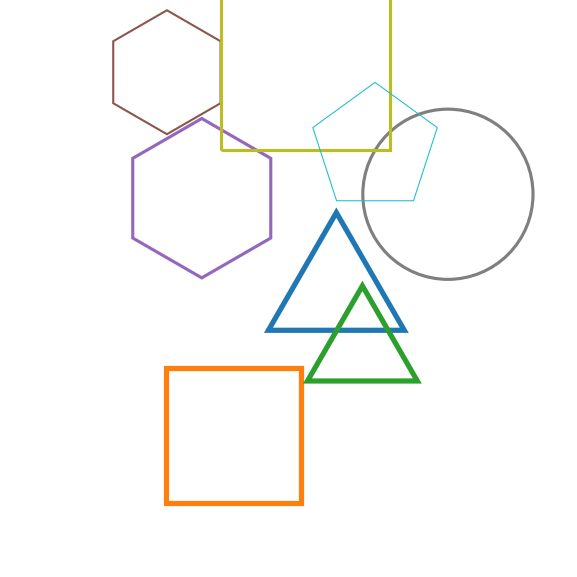[{"shape": "triangle", "thickness": 2.5, "radius": 0.68, "center": [0.582, 0.495]}, {"shape": "square", "thickness": 2.5, "radius": 0.58, "center": [0.405, 0.245]}, {"shape": "triangle", "thickness": 2.5, "radius": 0.55, "center": [0.628, 0.394]}, {"shape": "hexagon", "thickness": 1.5, "radius": 0.69, "center": [0.349, 0.656]}, {"shape": "hexagon", "thickness": 1, "radius": 0.54, "center": [0.289, 0.874]}, {"shape": "circle", "thickness": 1.5, "radius": 0.74, "center": [0.776, 0.663]}, {"shape": "square", "thickness": 1.5, "radius": 0.73, "center": [0.529, 0.885]}, {"shape": "pentagon", "thickness": 0.5, "radius": 0.57, "center": [0.649, 0.743]}]